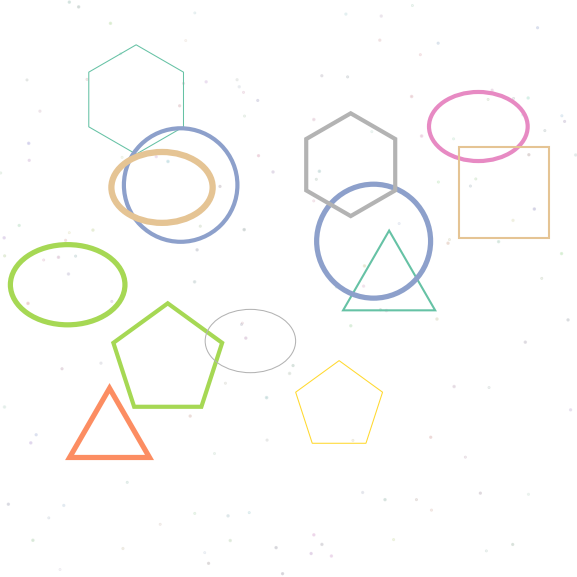[{"shape": "hexagon", "thickness": 0.5, "radius": 0.47, "center": [0.236, 0.827]}, {"shape": "triangle", "thickness": 1, "radius": 0.46, "center": [0.674, 0.508]}, {"shape": "triangle", "thickness": 2.5, "radius": 0.4, "center": [0.19, 0.247]}, {"shape": "circle", "thickness": 2.5, "radius": 0.49, "center": [0.647, 0.582]}, {"shape": "circle", "thickness": 2, "radius": 0.49, "center": [0.313, 0.679]}, {"shape": "oval", "thickness": 2, "radius": 0.43, "center": [0.828, 0.78]}, {"shape": "pentagon", "thickness": 2, "radius": 0.5, "center": [0.29, 0.375]}, {"shape": "oval", "thickness": 2.5, "radius": 0.5, "center": [0.117, 0.506]}, {"shape": "pentagon", "thickness": 0.5, "radius": 0.4, "center": [0.587, 0.296]}, {"shape": "oval", "thickness": 3, "radius": 0.44, "center": [0.281, 0.675]}, {"shape": "square", "thickness": 1, "radius": 0.39, "center": [0.873, 0.666]}, {"shape": "oval", "thickness": 0.5, "radius": 0.39, "center": [0.434, 0.409]}, {"shape": "hexagon", "thickness": 2, "radius": 0.44, "center": [0.607, 0.714]}]